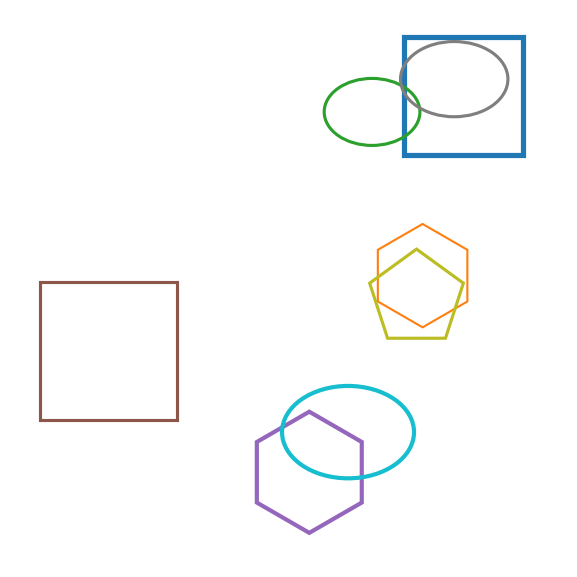[{"shape": "square", "thickness": 2.5, "radius": 0.51, "center": [0.803, 0.833]}, {"shape": "hexagon", "thickness": 1, "radius": 0.45, "center": [0.732, 0.522]}, {"shape": "oval", "thickness": 1.5, "radius": 0.41, "center": [0.644, 0.805]}, {"shape": "hexagon", "thickness": 2, "radius": 0.52, "center": [0.536, 0.181]}, {"shape": "square", "thickness": 1.5, "radius": 0.6, "center": [0.188, 0.391]}, {"shape": "oval", "thickness": 1.5, "radius": 0.46, "center": [0.787, 0.862]}, {"shape": "pentagon", "thickness": 1.5, "radius": 0.43, "center": [0.721, 0.482]}, {"shape": "oval", "thickness": 2, "radius": 0.57, "center": [0.603, 0.251]}]